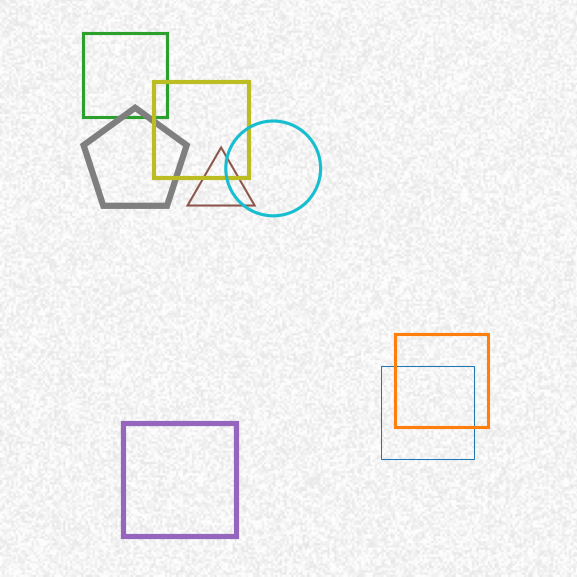[{"shape": "square", "thickness": 0.5, "radius": 0.41, "center": [0.74, 0.285]}, {"shape": "square", "thickness": 1.5, "radius": 0.4, "center": [0.765, 0.34]}, {"shape": "square", "thickness": 1.5, "radius": 0.36, "center": [0.216, 0.869]}, {"shape": "square", "thickness": 2.5, "radius": 0.49, "center": [0.31, 0.169]}, {"shape": "triangle", "thickness": 1, "radius": 0.34, "center": [0.383, 0.677]}, {"shape": "pentagon", "thickness": 3, "radius": 0.47, "center": [0.234, 0.719]}, {"shape": "square", "thickness": 2, "radius": 0.42, "center": [0.349, 0.774]}, {"shape": "circle", "thickness": 1.5, "radius": 0.41, "center": [0.473, 0.708]}]